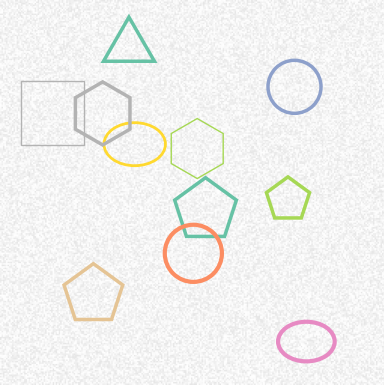[{"shape": "pentagon", "thickness": 2.5, "radius": 0.42, "center": [0.534, 0.454]}, {"shape": "triangle", "thickness": 2.5, "radius": 0.38, "center": [0.335, 0.879]}, {"shape": "circle", "thickness": 3, "radius": 0.37, "center": [0.502, 0.342]}, {"shape": "circle", "thickness": 2.5, "radius": 0.34, "center": [0.765, 0.774]}, {"shape": "oval", "thickness": 3, "radius": 0.37, "center": [0.796, 0.113]}, {"shape": "hexagon", "thickness": 1, "radius": 0.39, "center": [0.512, 0.614]}, {"shape": "pentagon", "thickness": 2.5, "radius": 0.29, "center": [0.748, 0.482]}, {"shape": "oval", "thickness": 2, "radius": 0.4, "center": [0.35, 0.625]}, {"shape": "pentagon", "thickness": 2.5, "radius": 0.4, "center": [0.243, 0.235]}, {"shape": "square", "thickness": 1, "radius": 0.41, "center": [0.136, 0.706]}, {"shape": "hexagon", "thickness": 2.5, "radius": 0.41, "center": [0.267, 0.705]}]